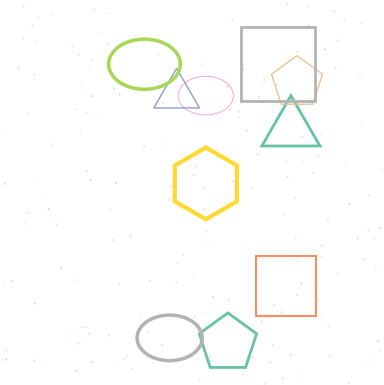[{"shape": "pentagon", "thickness": 2, "radius": 0.39, "center": [0.592, 0.109]}, {"shape": "triangle", "thickness": 2, "radius": 0.44, "center": [0.756, 0.664]}, {"shape": "square", "thickness": 1.5, "radius": 0.39, "center": [0.744, 0.257]}, {"shape": "triangle", "thickness": 1, "radius": 0.34, "center": [0.459, 0.754]}, {"shape": "oval", "thickness": 0.5, "radius": 0.36, "center": [0.534, 0.752]}, {"shape": "oval", "thickness": 2.5, "radius": 0.47, "center": [0.375, 0.833]}, {"shape": "hexagon", "thickness": 3, "radius": 0.47, "center": [0.535, 0.524]}, {"shape": "pentagon", "thickness": 1, "radius": 0.35, "center": [0.772, 0.786]}, {"shape": "square", "thickness": 2, "radius": 0.48, "center": [0.722, 0.834]}, {"shape": "oval", "thickness": 2.5, "radius": 0.42, "center": [0.441, 0.122]}]